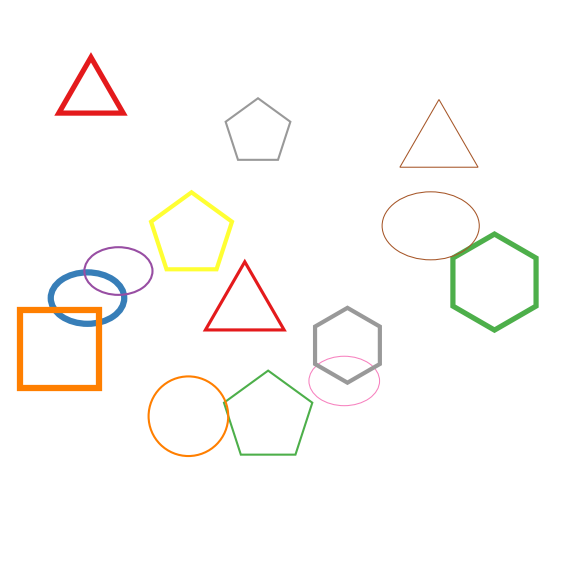[{"shape": "triangle", "thickness": 2.5, "radius": 0.32, "center": [0.158, 0.835]}, {"shape": "triangle", "thickness": 1.5, "radius": 0.39, "center": [0.424, 0.467]}, {"shape": "oval", "thickness": 3, "radius": 0.32, "center": [0.152, 0.483]}, {"shape": "hexagon", "thickness": 2.5, "radius": 0.42, "center": [0.856, 0.511]}, {"shape": "pentagon", "thickness": 1, "radius": 0.4, "center": [0.464, 0.277]}, {"shape": "oval", "thickness": 1, "radius": 0.29, "center": [0.205, 0.53]}, {"shape": "square", "thickness": 3, "radius": 0.34, "center": [0.103, 0.395]}, {"shape": "circle", "thickness": 1, "radius": 0.34, "center": [0.326, 0.278]}, {"shape": "pentagon", "thickness": 2, "radius": 0.37, "center": [0.332, 0.592]}, {"shape": "triangle", "thickness": 0.5, "radius": 0.39, "center": [0.76, 0.749]}, {"shape": "oval", "thickness": 0.5, "radius": 0.42, "center": [0.746, 0.608]}, {"shape": "oval", "thickness": 0.5, "radius": 0.31, "center": [0.596, 0.339]}, {"shape": "hexagon", "thickness": 2, "radius": 0.32, "center": [0.602, 0.401]}, {"shape": "pentagon", "thickness": 1, "radius": 0.29, "center": [0.447, 0.77]}]